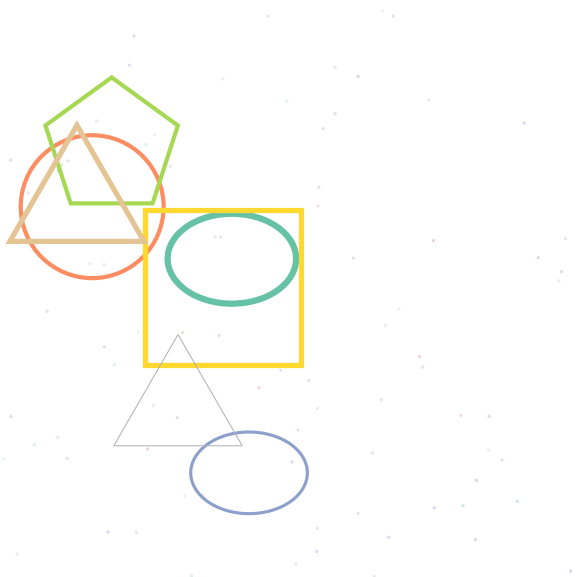[{"shape": "oval", "thickness": 3, "radius": 0.56, "center": [0.401, 0.551]}, {"shape": "circle", "thickness": 2, "radius": 0.62, "center": [0.16, 0.641]}, {"shape": "oval", "thickness": 1.5, "radius": 0.5, "center": [0.431, 0.18]}, {"shape": "pentagon", "thickness": 2, "radius": 0.6, "center": [0.193, 0.745]}, {"shape": "square", "thickness": 2.5, "radius": 0.67, "center": [0.386, 0.501]}, {"shape": "triangle", "thickness": 2.5, "radius": 0.67, "center": [0.133, 0.648]}, {"shape": "triangle", "thickness": 0.5, "radius": 0.64, "center": [0.308, 0.291]}]